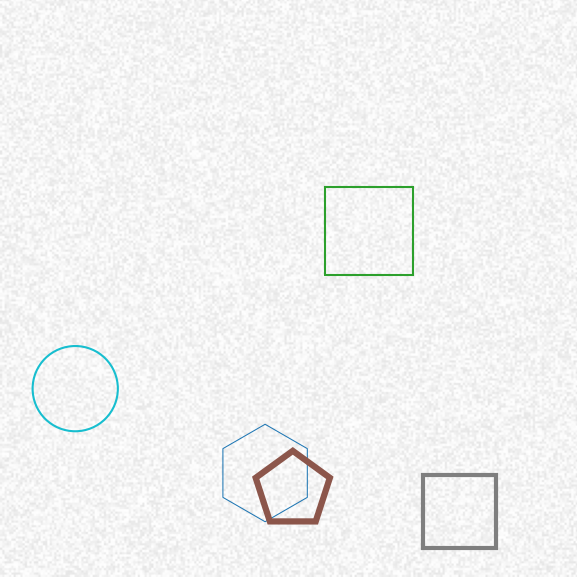[{"shape": "hexagon", "thickness": 0.5, "radius": 0.42, "center": [0.459, 0.18]}, {"shape": "square", "thickness": 1, "radius": 0.38, "center": [0.639, 0.599]}, {"shape": "pentagon", "thickness": 3, "radius": 0.34, "center": [0.507, 0.151]}, {"shape": "square", "thickness": 2, "radius": 0.31, "center": [0.796, 0.113]}, {"shape": "circle", "thickness": 1, "radius": 0.37, "center": [0.13, 0.326]}]